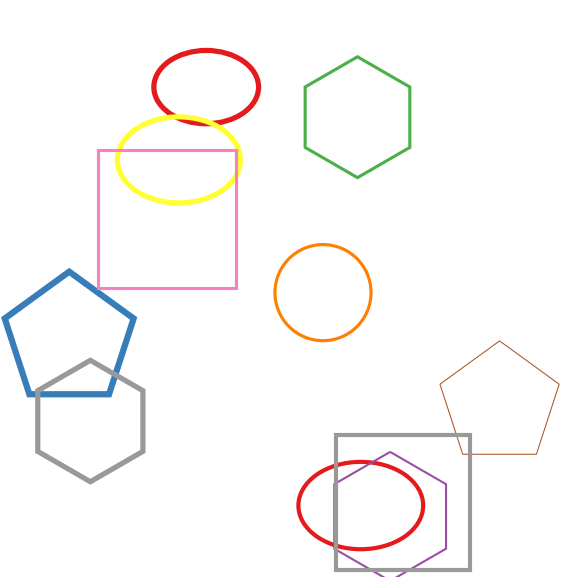[{"shape": "oval", "thickness": 2, "radius": 0.54, "center": [0.625, 0.124]}, {"shape": "oval", "thickness": 2.5, "radius": 0.45, "center": [0.357, 0.848]}, {"shape": "pentagon", "thickness": 3, "radius": 0.59, "center": [0.12, 0.411]}, {"shape": "hexagon", "thickness": 1.5, "radius": 0.52, "center": [0.619, 0.796]}, {"shape": "hexagon", "thickness": 1, "radius": 0.56, "center": [0.676, 0.105]}, {"shape": "circle", "thickness": 1.5, "radius": 0.42, "center": [0.559, 0.492]}, {"shape": "oval", "thickness": 2.5, "radius": 0.53, "center": [0.31, 0.722]}, {"shape": "pentagon", "thickness": 0.5, "radius": 0.54, "center": [0.865, 0.3]}, {"shape": "square", "thickness": 1.5, "radius": 0.6, "center": [0.288, 0.619]}, {"shape": "hexagon", "thickness": 2.5, "radius": 0.53, "center": [0.156, 0.27]}, {"shape": "square", "thickness": 2, "radius": 0.58, "center": [0.698, 0.128]}]